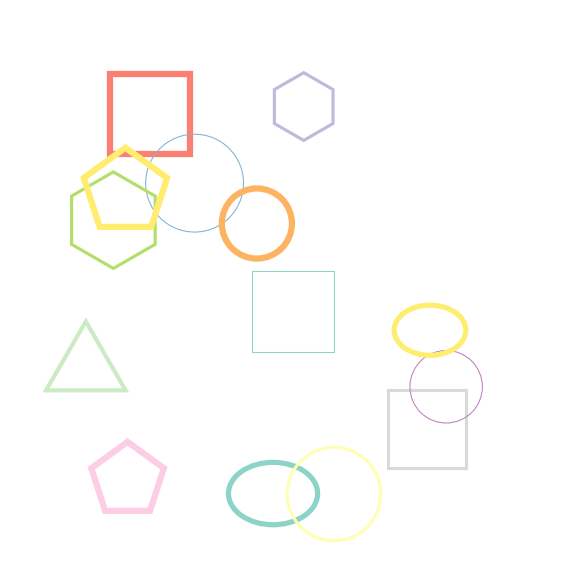[{"shape": "oval", "thickness": 2.5, "radius": 0.39, "center": [0.473, 0.144]}, {"shape": "square", "thickness": 0.5, "radius": 0.35, "center": [0.507, 0.46]}, {"shape": "circle", "thickness": 1.5, "radius": 0.4, "center": [0.578, 0.144]}, {"shape": "hexagon", "thickness": 1.5, "radius": 0.29, "center": [0.526, 0.815]}, {"shape": "square", "thickness": 3, "radius": 0.35, "center": [0.26, 0.801]}, {"shape": "circle", "thickness": 0.5, "radius": 0.42, "center": [0.337, 0.682]}, {"shape": "circle", "thickness": 3, "radius": 0.3, "center": [0.445, 0.612]}, {"shape": "hexagon", "thickness": 1.5, "radius": 0.42, "center": [0.196, 0.618]}, {"shape": "pentagon", "thickness": 3, "radius": 0.33, "center": [0.221, 0.168]}, {"shape": "square", "thickness": 1.5, "radius": 0.34, "center": [0.739, 0.257]}, {"shape": "circle", "thickness": 0.5, "radius": 0.31, "center": [0.773, 0.329]}, {"shape": "triangle", "thickness": 2, "radius": 0.4, "center": [0.149, 0.363]}, {"shape": "oval", "thickness": 2.5, "radius": 0.31, "center": [0.745, 0.427]}, {"shape": "pentagon", "thickness": 3, "radius": 0.38, "center": [0.217, 0.668]}]